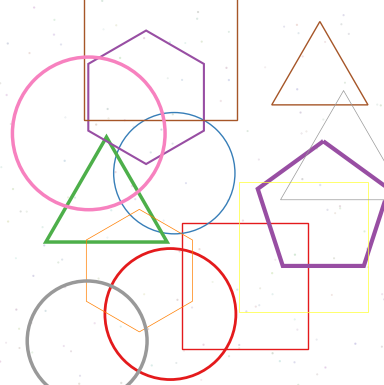[{"shape": "square", "thickness": 1, "radius": 0.82, "center": [0.636, 0.257]}, {"shape": "circle", "thickness": 2, "radius": 0.85, "center": [0.443, 0.184]}, {"shape": "circle", "thickness": 1, "radius": 0.79, "center": [0.453, 0.55]}, {"shape": "triangle", "thickness": 2.5, "radius": 0.91, "center": [0.277, 0.462]}, {"shape": "hexagon", "thickness": 1.5, "radius": 0.87, "center": [0.379, 0.747]}, {"shape": "pentagon", "thickness": 3, "radius": 0.9, "center": [0.84, 0.454]}, {"shape": "hexagon", "thickness": 0.5, "radius": 0.8, "center": [0.362, 0.297]}, {"shape": "square", "thickness": 0.5, "radius": 0.84, "center": [0.789, 0.359]}, {"shape": "square", "thickness": 1, "radius": 0.99, "center": [0.417, 0.888]}, {"shape": "triangle", "thickness": 1, "radius": 0.72, "center": [0.831, 0.8]}, {"shape": "circle", "thickness": 2.5, "radius": 0.99, "center": [0.231, 0.654]}, {"shape": "circle", "thickness": 2.5, "radius": 0.78, "center": [0.226, 0.114]}, {"shape": "triangle", "thickness": 0.5, "radius": 0.95, "center": [0.892, 0.576]}]